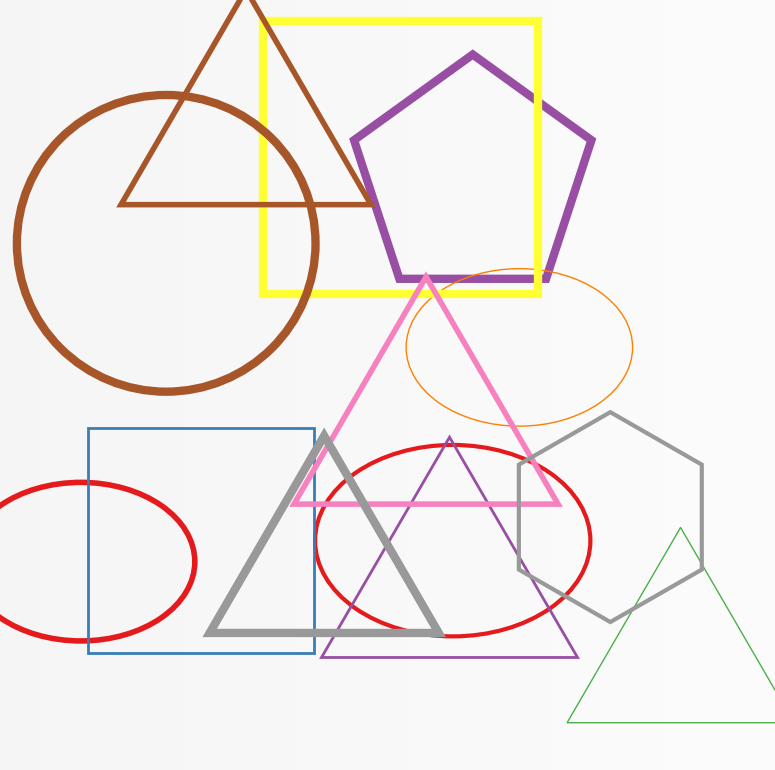[{"shape": "oval", "thickness": 1.5, "radius": 0.89, "center": [0.584, 0.298]}, {"shape": "oval", "thickness": 2, "radius": 0.74, "center": [0.104, 0.271]}, {"shape": "square", "thickness": 1, "radius": 0.73, "center": [0.26, 0.298]}, {"shape": "triangle", "thickness": 0.5, "radius": 0.85, "center": [0.878, 0.146]}, {"shape": "pentagon", "thickness": 3, "radius": 0.81, "center": [0.61, 0.768]}, {"shape": "triangle", "thickness": 1, "radius": 0.95, "center": [0.58, 0.241]}, {"shape": "oval", "thickness": 0.5, "radius": 0.73, "center": [0.67, 0.549]}, {"shape": "square", "thickness": 3, "radius": 0.89, "center": [0.517, 0.796]}, {"shape": "triangle", "thickness": 2, "radius": 0.93, "center": [0.317, 0.827]}, {"shape": "circle", "thickness": 3, "radius": 0.96, "center": [0.214, 0.684]}, {"shape": "triangle", "thickness": 2, "radius": 0.98, "center": [0.55, 0.444]}, {"shape": "triangle", "thickness": 3, "radius": 0.85, "center": [0.418, 0.263]}, {"shape": "hexagon", "thickness": 1.5, "radius": 0.68, "center": [0.788, 0.328]}]